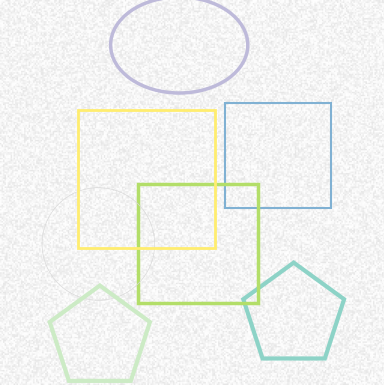[{"shape": "pentagon", "thickness": 3, "radius": 0.69, "center": [0.763, 0.18]}, {"shape": "oval", "thickness": 2.5, "radius": 0.89, "center": [0.465, 0.883]}, {"shape": "square", "thickness": 1.5, "radius": 0.68, "center": [0.722, 0.596]}, {"shape": "square", "thickness": 2.5, "radius": 0.78, "center": [0.514, 0.368]}, {"shape": "circle", "thickness": 0.5, "radius": 0.73, "center": [0.255, 0.366]}, {"shape": "pentagon", "thickness": 3, "radius": 0.68, "center": [0.259, 0.121]}, {"shape": "square", "thickness": 2, "radius": 0.89, "center": [0.38, 0.535]}]